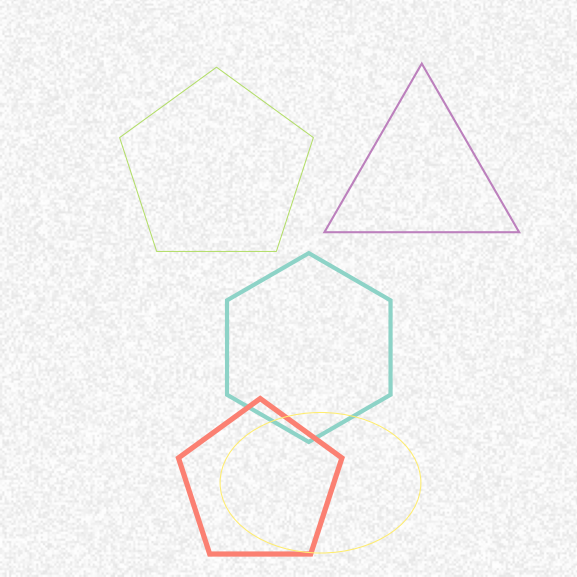[{"shape": "hexagon", "thickness": 2, "radius": 0.82, "center": [0.535, 0.397]}, {"shape": "pentagon", "thickness": 2.5, "radius": 0.74, "center": [0.451, 0.16]}, {"shape": "pentagon", "thickness": 0.5, "radius": 0.88, "center": [0.375, 0.706]}, {"shape": "triangle", "thickness": 1, "radius": 0.97, "center": [0.73, 0.694]}, {"shape": "oval", "thickness": 0.5, "radius": 0.87, "center": [0.555, 0.163]}]